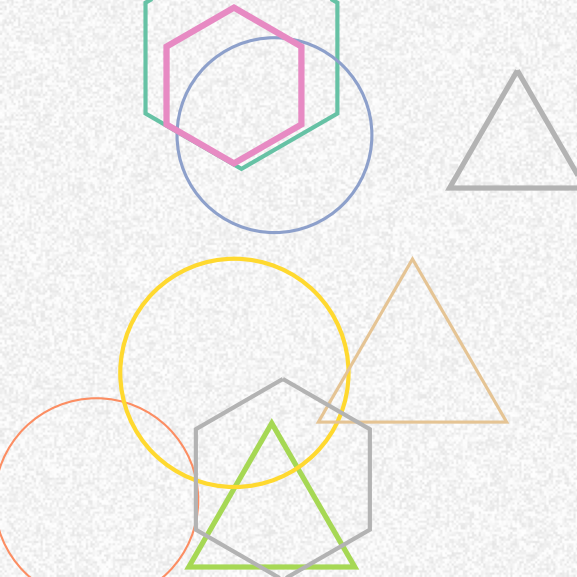[{"shape": "hexagon", "thickness": 2, "radius": 0.96, "center": [0.418, 0.898]}, {"shape": "circle", "thickness": 1, "radius": 0.88, "center": [0.167, 0.133]}, {"shape": "circle", "thickness": 1.5, "radius": 0.84, "center": [0.475, 0.765]}, {"shape": "hexagon", "thickness": 3, "radius": 0.67, "center": [0.405, 0.851]}, {"shape": "triangle", "thickness": 2.5, "radius": 0.83, "center": [0.471, 0.1]}, {"shape": "circle", "thickness": 2, "radius": 0.99, "center": [0.406, 0.353]}, {"shape": "triangle", "thickness": 1.5, "radius": 0.94, "center": [0.714, 0.362]}, {"shape": "hexagon", "thickness": 2, "radius": 0.87, "center": [0.49, 0.169]}, {"shape": "triangle", "thickness": 2.5, "radius": 0.68, "center": [0.896, 0.741]}]